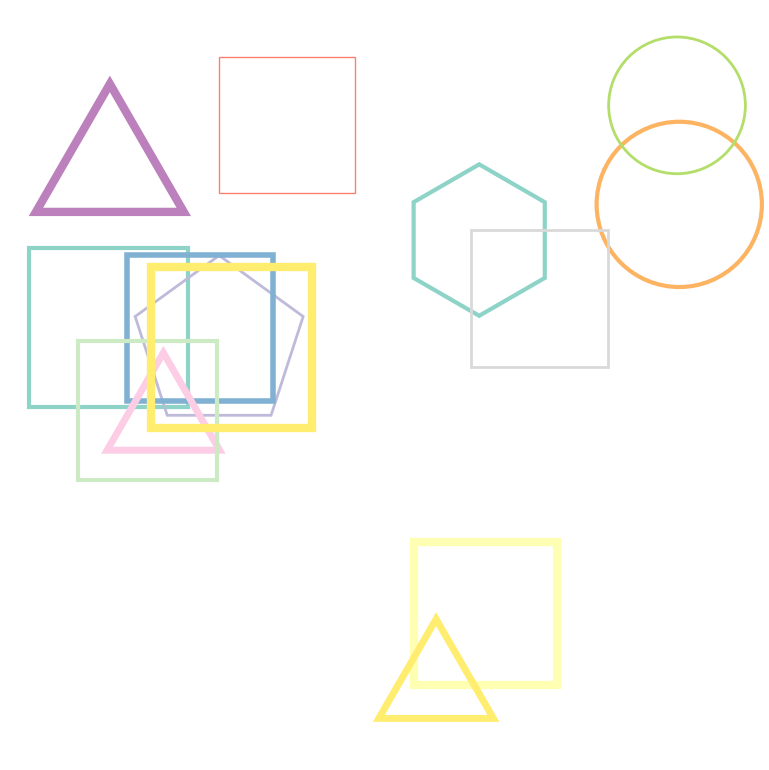[{"shape": "square", "thickness": 1.5, "radius": 0.51, "center": [0.141, 0.575]}, {"shape": "hexagon", "thickness": 1.5, "radius": 0.49, "center": [0.622, 0.688]}, {"shape": "square", "thickness": 3, "radius": 0.46, "center": [0.631, 0.204]}, {"shape": "pentagon", "thickness": 1, "radius": 0.57, "center": [0.285, 0.553]}, {"shape": "square", "thickness": 0.5, "radius": 0.44, "center": [0.373, 0.838]}, {"shape": "square", "thickness": 2, "radius": 0.48, "center": [0.26, 0.574]}, {"shape": "circle", "thickness": 1.5, "radius": 0.54, "center": [0.882, 0.735]}, {"shape": "circle", "thickness": 1, "radius": 0.44, "center": [0.879, 0.863]}, {"shape": "triangle", "thickness": 2.5, "radius": 0.42, "center": [0.212, 0.457]}, {"shape": "square", "thickness": 1, "radius": 0.44, "center": [0.701, 0.612]}, {"shape": "triangle", "thickness": 3, "radius": 0.55, "center": [0.143, 0.78]}, {"shape": "square", "thickness": 1.5, "radius": 0.45, "center": [0.191, 0.467]}, {"shape": "triangle", "thickness": 2.5, "radius": 0.43, "center": [0.566, 0.11]}, {"shape": "square", "thickness": 3, "radius": 0.52, "center": [0.3, 0.548]}]